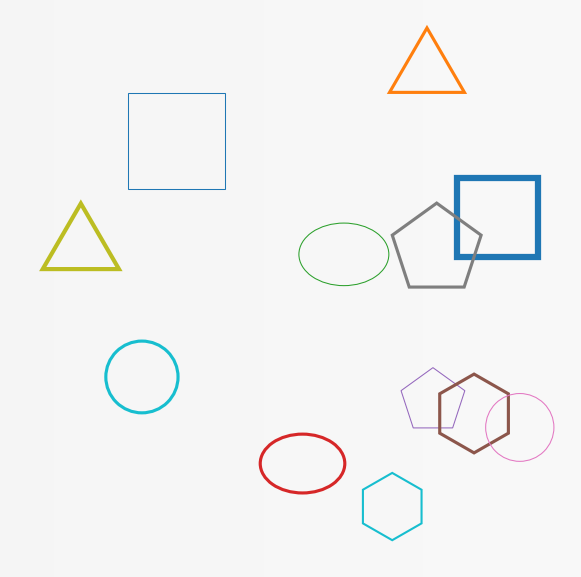[{"shape": "square", "thickness": 3, "radius": 0.35, "center": [0.856, 0.623]}, {"shape": "square", "thickness": 0.5, "radius": 0.42, "center": [0.304, 0.755]}, {"shape": "triangle", "thickness": 1.5, "radius": 0.37, "center": [0.735, 0.876]}, {"shape": "oval", "thickness": 0.5, "radius": 0.39, "center": [0.592, 0.559]}, {"shape": "oval", "thickness": 1.5, "radius": 0.36, "center": [0.52, 0.196]}, {"shape": "pentagon", "thickness": 0.5, "radius": 0.29, "center": [0.745, 0.305]}, {"shape": "hexagon", "thickness": 1.5, "radius": 0.34, "center": [0.816, 0.283]}, {"shape": "circle", "thickness": 0.5, "radius": 0.29, "center": [0.894, 0.259]}, {"shape": "pentagon", "thickness": 1.5, "radius": 0.4, "center": [0.751, 0.567]}, {"shape": "triangle", "thickness": 2, "radius": 0.38, "center": [0.139, 0.571]}, {"shape": "circle", "thickness": 1.5, "radius": 0.31, "center": [0.244, 0.346]}, {"shape": "hexagon", "thickness": 1, "radius": 0.29, "center": [0.675, 0.122]}]